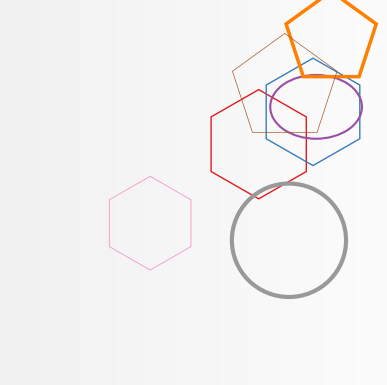[{"shape": "hexagon", "thickness": 1, "radius": 0.71, "center": [0.668, 0.625]}, {"shape": "hexagon", "thickness": 1, "radius": 0.7, "center": [0.808, 0.709]}, {"shape": "oval", "thickness": 1.5, "radius": 0.59, "center": [0.816, 0.722]}, {"shape": "pentagon", "thickness": 2.5, "radius": 0.61, "center": [0.855, 0.9]}, {"shape": "pentagon", "thickness": 0.5, "radius": 0.71, "center": [0.735, 0.771]}, {"shape": "hexagon", "thickness": 0.5, "radius": 0.61, "center": [0.387, 0.42]}, {"shape": "circle", "thickness": 3, "radius": 0.74, "center": [0.746, 0.376]}]